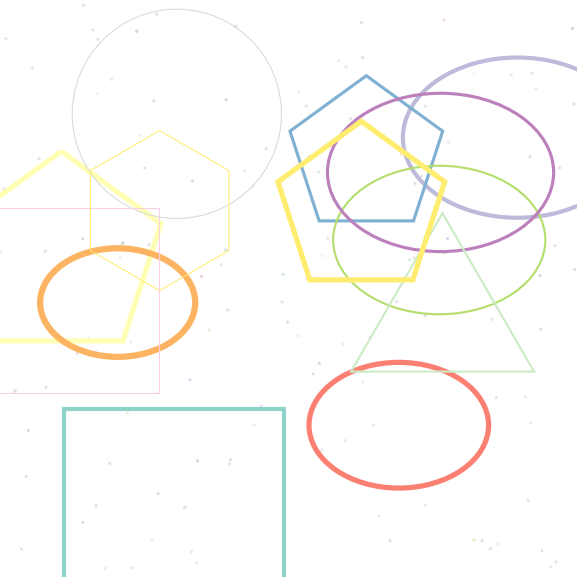[{"shape": "square", "thickness": 2, "radius": 0.95, "center": [0.301, 0.101]}, {"shape": "pentagon", "thickness": 2.5, "radius": 0.91, "center": [0.106, 0.556]}, {"shape": "oval", "thickness": 2, "radius": 0.99, "center": [0.896, 0.761]}, {"shape": "oval", "thickness": 2.5, "radius": 0.78, "center": [0.691, 0.263]}, {"shape": "pentagon", "thickness": 1.5, "radius": 0.69, "center": [0.634, 0.729]}, {"shape": "oval", "thickness": 3, "radius": 0.67, "center": [0.204, 0.475]}, {"shape": "oval", "thickness": 1, "radius": 0.92, "center": [0.761, 0.584]}, {"shape": "square", "thickness": 0.5, "radius": 0.8, "center": [0.115, 0.479]}, {"shape": "circle", "thickness": 0.5, "radius": 0.91, "center": [0.306, 0.802]}, {"shape": "oval", "thickness": 1.5, "radius": 0.98, "center": [0.763, 0.701]}, {"shape": "triangle", "thickness": 1, "radius": 0.91, "center": [0.766, 0.447]}, {"shape": "pentagon", "thickness": 2.5, "radius": 0.76, "center": [0.626, 0.637]}, {"shape": "hexagon", "thickness": 0.5, "radius": 0.69, "center": [0.276, 0.634]}]